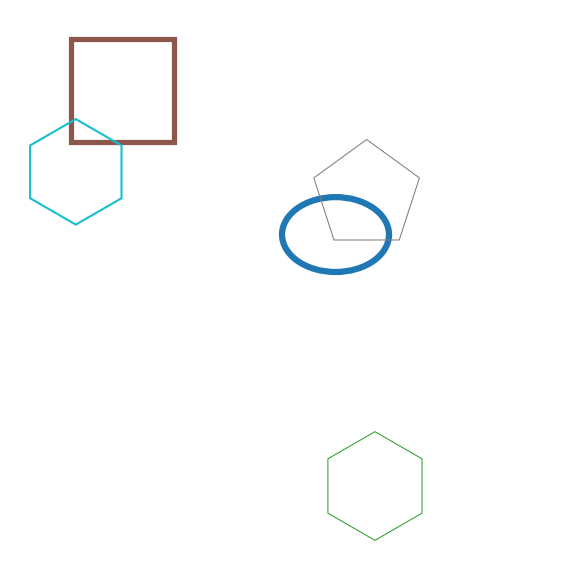[{"shape": "oval", "thickness": 3, "radius": 0.46, "center": [0.581, 0.593]}, {"shape": "hexagon", "thickness": 0.5, "radius": 0.47, "center": [0.649, 0.158]}, {"shape": "square", "thickness": 2.5, "radius": 0.45, "center": [0.212, 0.842]}, {"shape": "pentagon", "thickness": 0.5, "radius": 0.48, "center": [0.635, 0.661]}, {"shape": "hexagon", "thickness": 1, "radius": 0.46, "center": [0.131, 0.702]}]